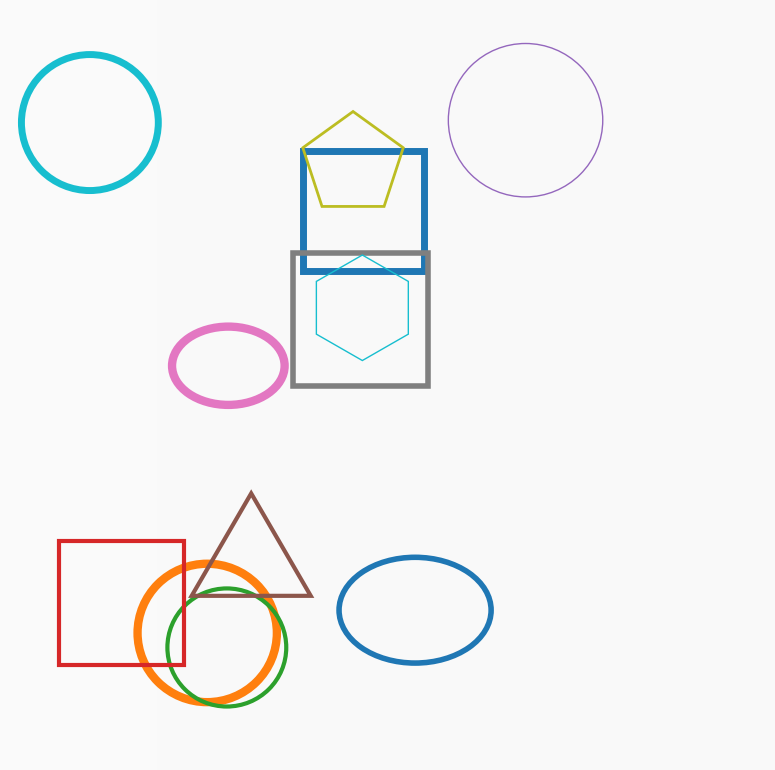[{"shape": "oval", "thickness": 2, "radius": 0.49, "center": [0.536, 0.208]}, {"shape": "square", "thickness": 2.5, "radius": 0.39, "center": [0.469, 0.726]}, {"shape": "circle", "thickness": 3, "radius": 0.45, "center": [0.267, 0.178]}, {"shape": "circle", "thickness": 1.5, "radius": 0.38, "center": [0.293, 0.159]}, {"shape": "square", "thickness": 1.5, "radius": 0.4, "center": [0.157, 0.217]}, {"shape": "circle", "thickness": 0.5, "radius": 0.5, "center": [0.678, 0.844]}, {"shape": "triangle", "thickness": 1.5, "radius": 0.44, "center": [0.324, 0.271]}, {"shape": "oval", "thickness": 3, "radius": 0.36, "center": [0.295, 0.525]}, {"shape": "square", "thickness": 2, "radius": 0.43, "center": [0.465, 0.585]}, {"shape": "pentagon", "thickness": 1, "radius": 0.34, "center": [0.456, 0.787]}, {"shape": "circle", "thickness": 2.5, "radius": 0.44, "center": [0.116, 0.841]}, {"shape": "hexagon", "thickness": 0.5, "radius": 0.34, "center": [0.468, 0.6]}]